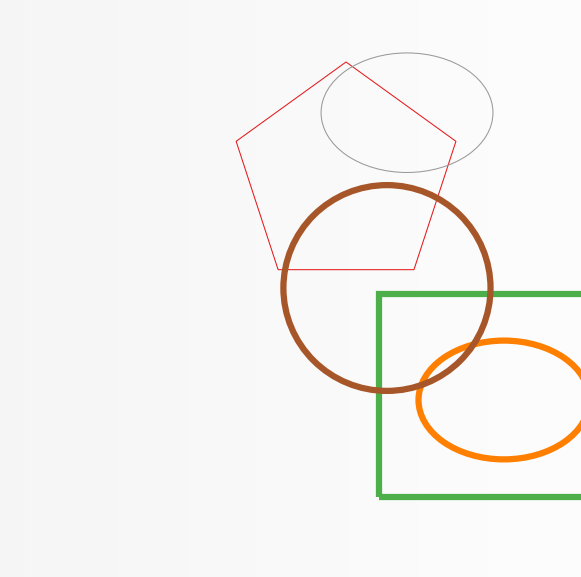[{"shape": "pentagon", "thickness": 0.5, "radius": 0.99, "center": [0.595, 0.693]}, {"shape": "square", "thickness": 3, "radius": 0.88, "center": [0.827, 0.314]}, {"shape": "oval", "thickness": 3, "radius": 0.73, "center": [0.867, 0.307]}, {"shape": "circle", "thickness": 3, "radius": 0.89, "center": [0.666, 0.5]}, {"shape": "oval", "thickness": 0.5, "radius": 0.74, "center": [0.7, 0.804]}]